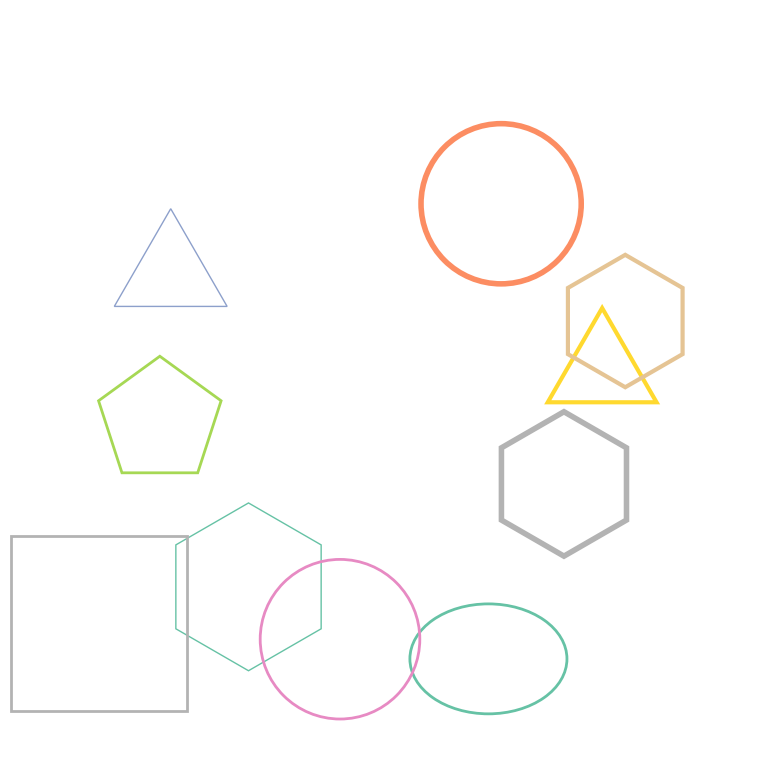[{"shape": "hexagon", "thickness": 0.5, "radius": 0.54, "center": [0.323, 0.238]}, {"shape": "oval", "thickness": 1, "radius": 0.51, "center": [0.634, 0.144]}, {"shape": "circle", "thickness": 2, "radius": 0.52, "center": [0.651, 0.735]}, {"shape": "triangle", "thickness": 0.5, "radius": 0.42, "center": [0.222, 0.644]}, {"shape": "circle", "thickness": 1, "radius": 0.52, "center": [0.442, 0.17]}, {"shape": "pentagon", "thickness": 1, "radius": 0.42, "center": [0.208, 0.454]}, {"shape": "triangle", "thickness": 1.5, "radius": 0.41, "center": [0.782, 0.518]}, {"shape": "hexagon", "thickness": 1.5, "radius": 0.43, "center": [0.812, 0.583]}, {"shape": "square", "thickness": 1, "radius": 0.57, "center": [0.129, 0.19]}, {"shape": "hexagon", "thickness": 2, "radius": 0.47, "center": [0.732, 0.372]}]